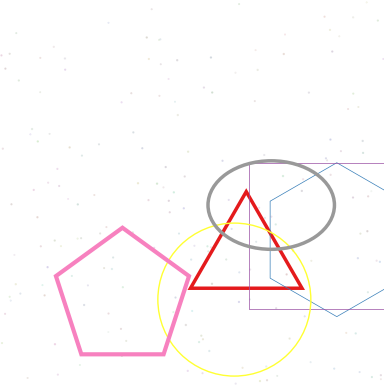[{"shape": "triangle", "thickness": 2.5, "radius": 0.84, "center": [0.64, 0.335]}, {"shape": "hexagon", "thickness": 0.5, "radius": 1.0, "center": [0.875, 0.377]}, {"shape": "square", "thickness": 0.5, "radius": 0.94, "center": [0.835, 0.386]}, {"shape": "circle", "thickness": 1, "radius": 0.99, "center": [0.609, 0.222]}, {"shape": "pentagon", "thickness": 3, "radius": 0.91, "center": [0.318, 0.227]}, {"shape": "oval", "thickness": 2.5, "radius": 0.82, "center": [0.704, 0.467]}]